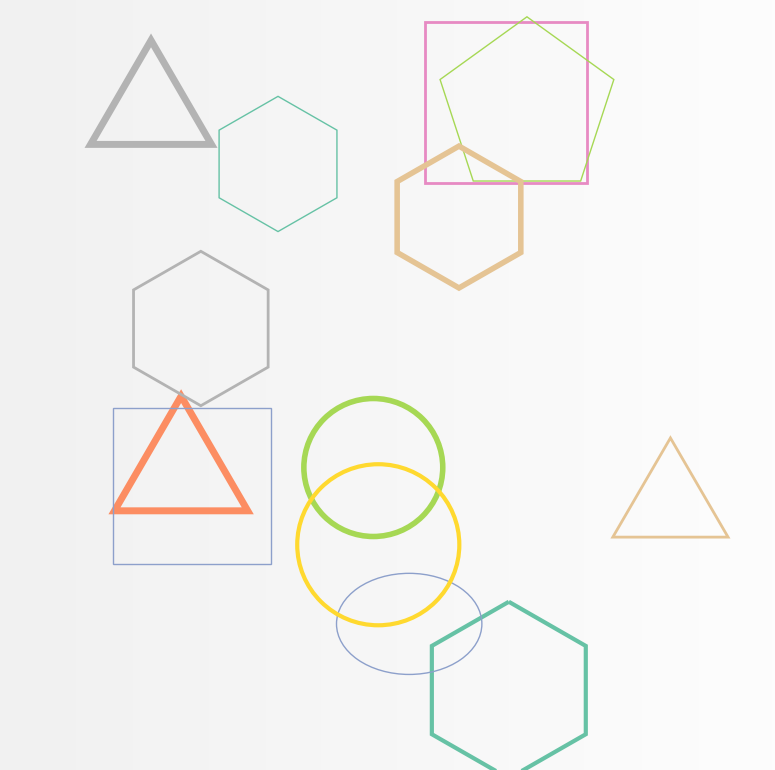[{"shape": "hexagon", "thickness": 0.5, "radius": 0.44, "center": [0.359, 0.787]}, {"shape": "hexagon", "thickness": 1.5, "radius": 0.57, "center": [0.657, 0.104]}, {"shape": "triangle", "thickness": 2.5, "radius": 0.5, "center": [0.234, 0.386]}, {"shape": "oval", "thickness": 0.5, "radius": 0.47, "center": [0.528, 0.19]}, {"shape": "square", "thickness": 0.5, "radius": 0.51, "center": [0.248, 0.369]}, {"shape": "square", "thickness": 1, "radius": 0.52, "center": [0.653, 0.866]}, {"shape": "pentagon", "thickness": 0.5, "radius": 0.59, "center": [0.68, 0.86]}, {"shape": "circle", "thickness": 2, "radius": 0.45, "center": [0.482, 0.393]}, {"shape": "circle", "thickness": 1.5, "radius": 0.52, "center": [0.488, 0.293]}, {"shape": "triangle", "thickness": 1, "radius": 0.43, "center": [0.865, 0.345]}, {"shape": "hexagon", "thickness": 2, "radius": 0.46, "center": [0.592, 0.718]}, {"shape": "triangle", "thickness": 2.5, "radius": 0.45, "center": [0.195, 0.858]}, {"shape": "hexagon", "thickness": 1, "radius": 0.5, "center": [0.259, 0.573]}]